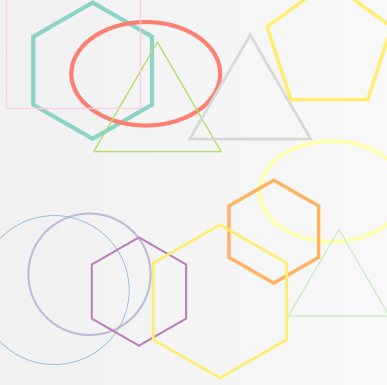[{"shape": "hexagon", "thickness": 3, "radius": 0.88, "center": [0.239, 0.816]}, {"shape": "oval", "thickness": 3, "radius": 0.93, "center": [0.857, 0.503]}, {"shape": "circle", "thickness": 1.5, "radius": 0.79, "center": [0.231, 0.288]}, {"shape": "oval", "thickness": 3, "radius": 0.96, "center": [0.376, 0.808]}, {"shape": "circle", "thickness": 0.5, "radius": 0.97, "center": [0.14, 0.247]}, {"shape": "hexagon", "thickness": 2.5, "radius": 0.67, "center": [0.706, 0.398]}, {"shape": "triangle", "thickness": 1, "radius": 0.95, "center": [0.406, 0.701]}, {"shape": "square", "thickness": 1, "radius": 0.86, "center": [0.188, 0.891]}, {"shape": "triangle", "thickness": 2, "radius": 0.9, "center": [0.646, 0.729]}, {"shape": "hexagon", "thickness": 1.5, "radius": 0.7, "center": [0.359, 0.243]}, {"shape": "triangle", "thickness": 1, "radius": 0.75, "center": [0.875, 0.254]}, {"shape": "pentagon", "thickness": 2.5, "radius": 0.84, "center": [0.85, 0.878]}, {"shape": "hexagon", "thickness": 2, "radius": 0.99, "center": [0.568, 0.217]}]